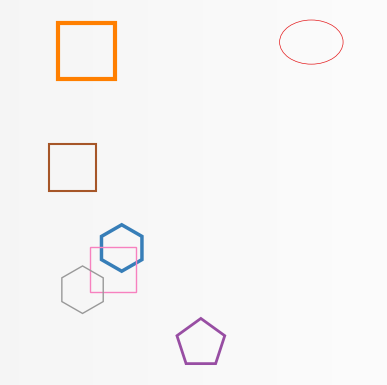[{"shape": "oval", "thickness": 0.5, "radius": 0.41, "center": [0.803, 0.891]}, {"shape": "hexagon", "thickness": 2.5, "radius": 0.3, "center": [0.314, 0.356]}, {"shape": "pentagon", "thickness": 2, "radius": 0.32, "center": [0.518, 0.108]}, {"shape": "square", "thickness": 3, "radius": 0.37, "center": [0.224, 0.868]}, {"shape": "square", "thickness": 1.5, "radius": 0.3, "center": [0.186, 0.566]}, {"shape": "square", "thickness": 1, "radius": 0.3, "center": [0.293, 0.3]}, {"shape": "hexagon", "thickness": 1, "radius": 0.31, "center": [0.213, 0.248]}]